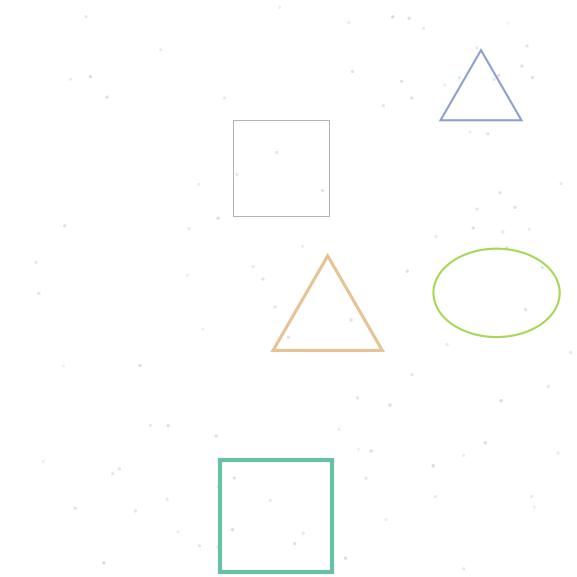[{"shape": "square", "thickness": 2, "radius": 0.49, "center": [0.477, 0.106]}, {"shape": "triangle", "thickness": 1, "radius": 0.4, "center": [0.833, 0.831]}, {"shape": "oval", "thickness": 1, "radius": 0.55, "center": [0.86, 0.492]}, {"shape": "triangle", "thickness": 1.5, "radius": 0.55, "center": [0.567, 0.447]}, {"shape": "square", "thickness": 0.5, "radius": 0.41, "center": [0.486, 0.708]}]